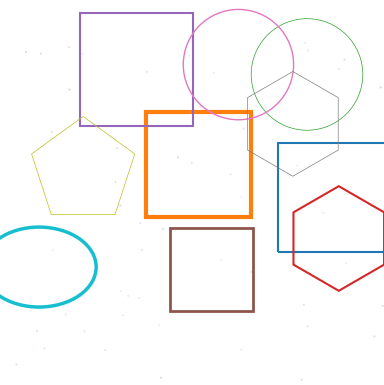[{"shape": "square", "thickness": 1.5, "radius": 0.71, "center": [0.862, 0.486]}, {"shape": "square", "thickness": 3, "radius": 0.69, "center": [0.516, 0.573]}, {"shape": "circle", "thickness": 0.5, "radius": 0.72, "center": [0.797, 0.807]}, {"shape": "hexagon", "thickness": 1.5, "radius": 0.68, "center": [0.88, 0.381]}, {"shape": "square", "thickness": 1.5, "radius": 0.73, "center": [0.354, 0.82]}, {"shape": "square", "thickness": 2, "radius": 0.54, "center": [0.549, 0.3]}, {"shape": "circle", "thickness": 1, "radius": 0.72, "center": [0.619, 0.832]}, {"shape": "hexagon", "thickness": 0.5, "radius": 0.68, "center": [0.761, 0.678]}, {"shape": "pentagon", "thickness": 0.5, "radius": 0.7, "center": [0.216, 0.557]}, {"shape": "oval", "thickness": 2.5, "radius": 0.74, "center": [0.101, 0.306]}]